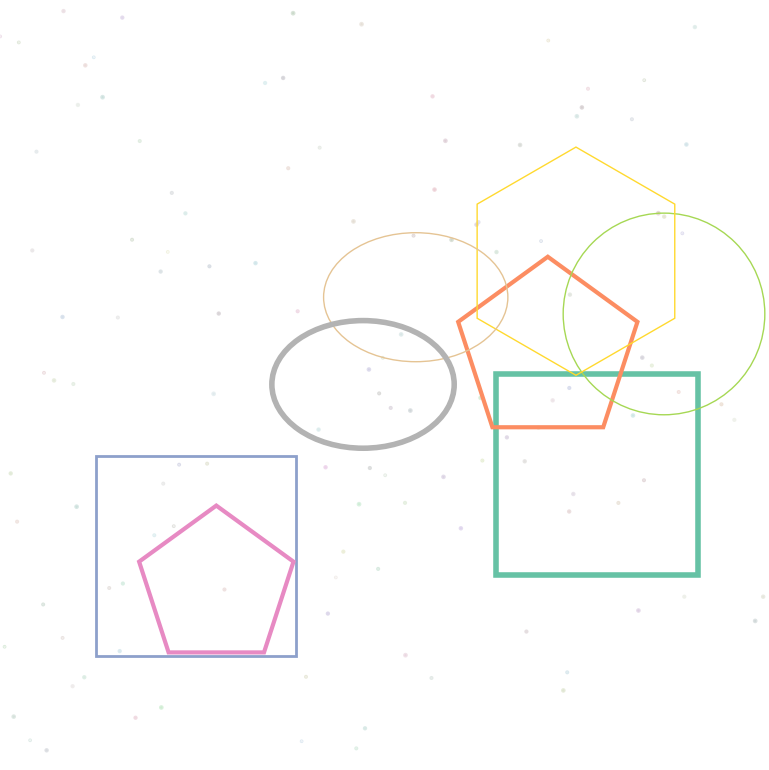[{"shape": "square", "thickness": 2, "radius": 0.65, "center": [0.776, 0.384]}, {"shape": "pentagon", "thickness": 1.5, "radius": 0.61, "center": [0.711, 0.544]}, {"shape": "square", "thickness": 1, "radius": 0.65, "center": [0.254, 0.278]}, {"shape": "pentagon", "thickness": 1.5, "radius": 0.53, "center": [0.281, 0.238]}, {"shape": "circle", "thickness": 0.5, "radius": 0.65, "center": [0.862, 0.592]}, {"shape": "hexagon", "thickness": 0.5, "radius": 0.74, "center": [0.748, 0.661]}, {"shape": "oval", "thickness": 0.5, "radius": 0.6, "center": [0.54, 0.614]}, {"shape": "oval", "thickness": 2, "radius": 0.59, "center": [0.471, 0.501]}]